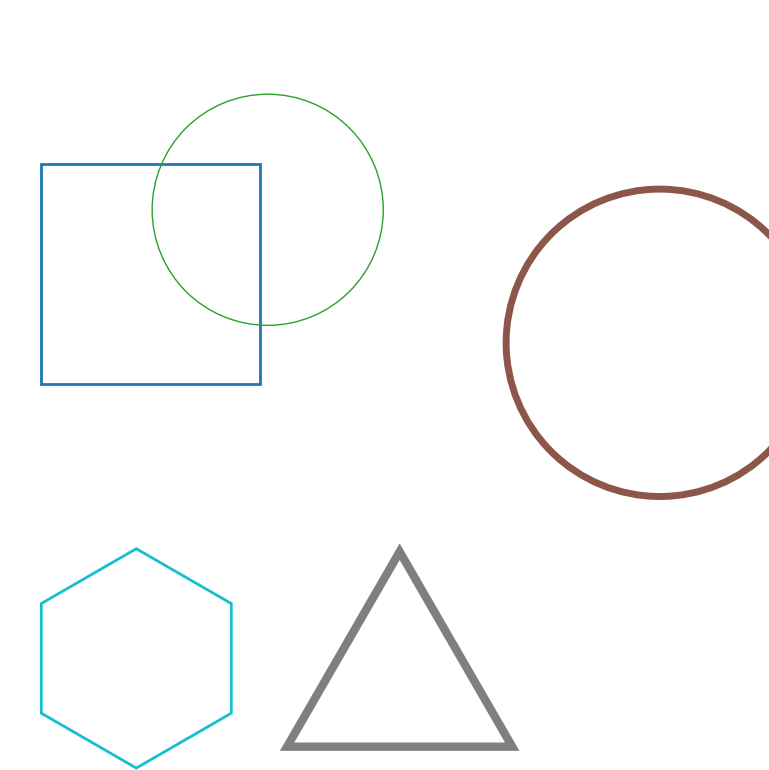[{"shape": "square", "thickness": 1, "radius": 0.71, "center": [0.196, 0.644]}, {"shape": "circle", "thickness": 0.5, "radius": 0.75, "center": [0.348, 0.728]}, {"shape": "circle", "thickness": 2.5, "radius": 1.0, "center": [0.857, 0.555]}, {"shape": "triangle", "thickness": 3, "radius": 0.84, "center": [0.519, 0.115]}, {"shape": "hexagon", "thickness": 1, "radius": 0.71, "center": [0.177, 0.145]}]